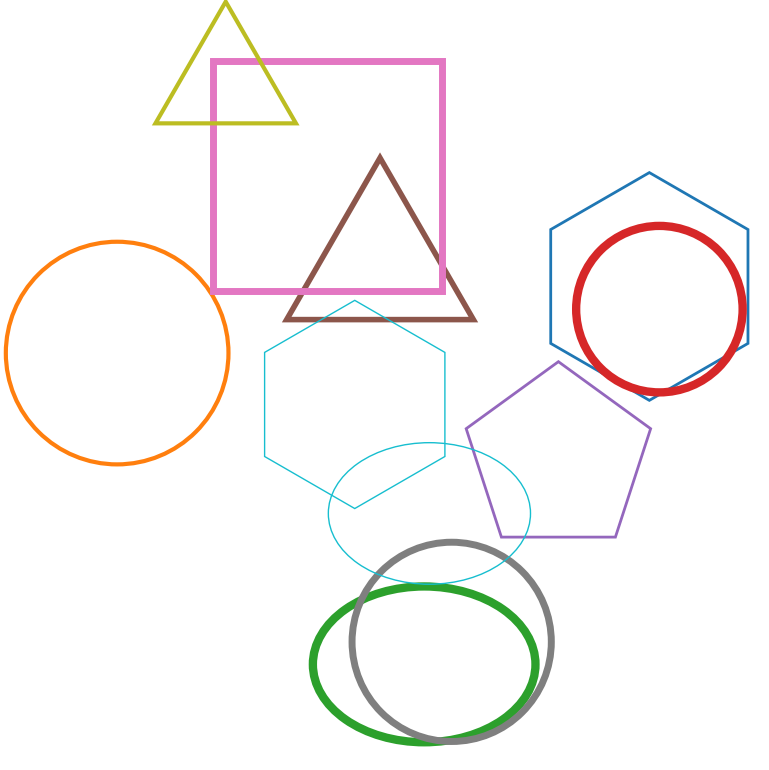[{"shape": "hexagon", "thickness": 1, "radius": 0.74, "center": [0.843, 0.628]}, {"shape": "circle", "thickness": 1.5, "radius": 0.72, "center": [0.152, 0.541]}, {"shape": "oval", "thickness": 3, "radius": 0.72, "center": [0.551, 0.137]}, {"shape": "circle", "thickness": 3, "radius": 0.54, "center": [0.856, 0.599]}, {"shape": "pentagon", "thickness": 1, "radius": 0.63, "center": [0.725, 0.404]}, {"shape": "triangle", "thickness": 2, "radius": 0.7, "center": [0.494, 0.655]}, {"shape": "square", "thickness": 2.5, "radius": 0.74, "center": [0.426, 0.771]}, {"shape": "circle", "thickness": 2.5, "radius": 0.65, "center": [0.587, 0.166]}, {"shape": "triangle", "thickness": 1.5, "radius": 0.53, "center": [0.293, 0.892]}, {"shape": "oval", "thickness": 0.5, "radius": 0.66, "center": [0.558, 0.333]}, {"shape": "hexagon", "thickness": 0.5, "radius": 0.68, "center": [0.461, 0.475]}]